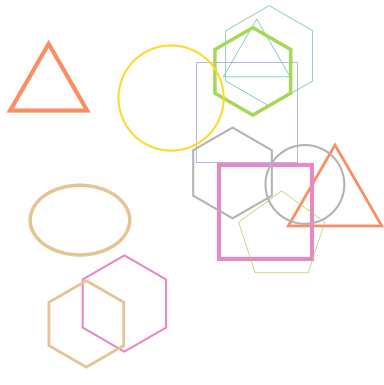[{"shape": "hexagon", "thickness": 0.5, "radius": 0.65, "center": [0.699, 0.855]}, {"shape": "triangle", "thickness": 0.5, "radius": 0.5, "center": [0.667, 0.85]}, {"shape": "triangle", "thickness": 3, "radius": 0.58, "center": [0.126, 0.771]}, {"shape": "triangle", "thickness": 2, "radius": 0.7, "center": [0.87, 0.483]}, {"shape": "square", "thickness": 0.5, "radius": 0.65, "center": [0.641, 0.71]}, {"shape": "hexagon", "thickness": 1.5, "radius": 0.63, "center": [0.323, 0.212]}, {"shape": "square", "thickness": 3, "radius": 0.6, "center": [0.689, 0.449]}, {"shape": "pentagon", "thickness": 0.5, "radius": 0.59, "center": [0.732, 0.387]}, {"shape": "hexagon", "thickness": 2.5, "radius": 0.57, "center": [0.657, 0.815]}, {"shape": "circle", "thickness": 1.5, "radius": 0.68, "center": [0.444, 0.745]}, {"shape": "oval", "thickness": 2.5, "radius": 0.65, "center": [0.208, 0.428]}, {"shape": "hexagon", "thickness": 2, "radius": 0.56, "center": [0.224, 0.159]}, {"shape": "hexagon", "thickness": 1.5, "radius": 0.59, "center": [0.604, 0.551]}, {"shape": "circle", "thickness": 1.5, "radius": 0.51, "center": [0.792, 0.521]}]